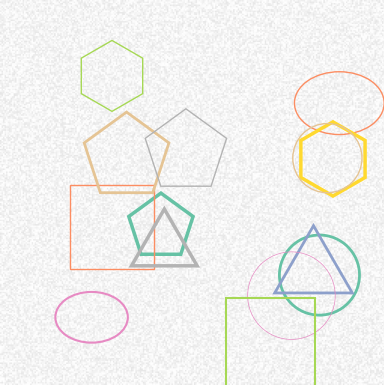[{"shape": "circle", "thickness": 2, "radius": 0.52, "center": [0.83, 0.285]}, {"shape": "pentagon", "thickness": 2.5, "radius": 0.44, "center": [0.418, 0.411]}, {"shape": "oval", "thickness": 1, "radius": 0.58, "center": [0.881, 0.732]}, {"shape": "square", "thickness": 1, "radius": 0.55, "center": [0.292, 0.41]}, {"shape": "triangle", "thickness": 2, "radius": 0.58, "center": [0.814, 0.297]}, {"shape": "oval", "thickness": 1.5, "radius": 0.47, "center": [0.238, 0.176]}, {"shape": "circle", "thickness": 0.5, "radius": 0.57, "center": [0.757, 0.232]}, {"shape": "square", "thickness": 1.5, "radius": 0.58, "center": [0.702, 0.109]}, {"shape": "hexagon", "thickness": 1, "radius": 0.46, "center": [0.291, 0.803]}, {"shape": "hexagon", "thickness": 2.5, "radius": 0.48, "center": [0.865, 0.587]}, {"shape": "pentagon", "thickness": 2, "radius": 0.58, "center": [0.329, 0.593]}, {"shape": "circle", "thickness": 1, "radius": 0.45, "center": [0.85, 0.589]}, {"shape": "pentagon", "thickness": 1, "radius": 0.56, "center": [0.483, 0.606]}, {"shape": "triangle", "thickness": 2.5, "radius": 0.49, "center": [0.427, 0.359]}]